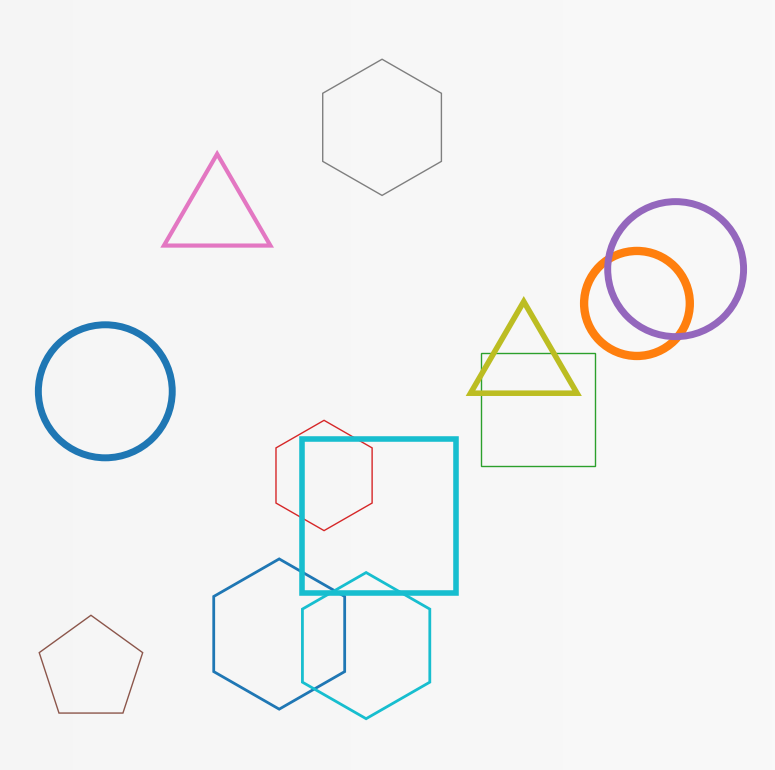[{"shape": "hexagon", "thickness": 1, "radius": 0.49, "center": [0.36, 0.177]}, {"shape": "circle", "thickness": 2.5, "radius": 0.43, "center": [0.136, 0.492]}, {"shape": "circle", "thickness": 3, "radius": 0.34, "center": [0.822, 0.606]}, {"shape": "square", "thickness": 0.5, "radius": 0.37, "center": [0.695, 0.468]}, {"shape": "hexagon", "thickness": 0.5, "radius": 0.36, "center": [0.418, 0.383]}, {"shape": "circle", "thickness": 2.5, "radius": 0.44, "center": [0.872, 0.65]}, {"shape": "pentagon", "thickness": 0.5, "radius": 0.35, "center": [0.117, 0.131]}, {"shape": "triangle", "thickness": 1.5, "radius": 0.4, "center": [0.28, 0.721]}, {"shape": "hexagon", "thickness": 0.5, "radius": 0.44, "center": [0.493, 0.835]}, {"shape": "triangle", "thickness": 2, "radius": 0.4, "center": [0.676, 0.529]}, {"shape": "hexagon", "thickness": 1, "radius": 0.47, "center": [0.472, 0.162]}, {"shape": "square", "thickness": 2, "radius": 0.5, "center": [0.489, 0.33]}]